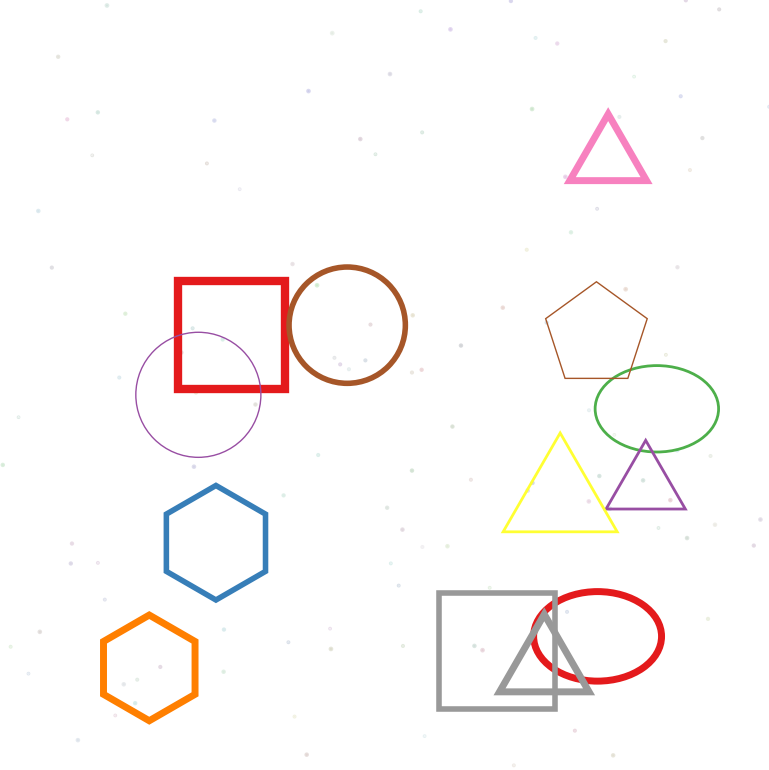[{"shape": "square", "thickness": 3, "radius": 0.35, "center": [0.3, 0.565]}, {"shape": "oval", "thickness": 2.5, "radius": 0.42, "center": [0.776, 0.174]}, {"shape": "hexagon", "thickness": 2, "radius": 0.37, "center": [0.28, 0.295]}, {"shape": "oval", "thickness": 1, "radius": 0.4, "center": [0.853, 0.469]}, {"shape": "circle", "thickness": 0.5, "radius": 0.41, "center": [0.258, 0.487]}, {"shape": "triangle", "thickness": 1, "radius": 0.3, "center": [0.839, 0.369]}, {"shape": "hexagon", "thickness": 2.5, "radius": 0.34, "center": [0.194, 0.133]}, {"shape": "triangle", "thickness": 1, "radius": 0.43, "center": [0.727, 0.352]}, {"shape": "circle", "thickness": 2, "radius": 0.38, "center": [0.451, 0.578]}, {"shape": "pentagon", "thickness": 0.5, "radius": 0.35, "center": [0.775, 0.565]}, {"shape": "triangle", "thickness": 2.5, "radius": 0.29, "center": [0.79, 0.794]}, {"shape": "triangle", "thickness": 2.5, "radius": 0.34, "center": [0.707, 0.135]}, {"shape": "square", "thickness": 2, "radius": 0.38, "center": [0.646, 0.154]}]